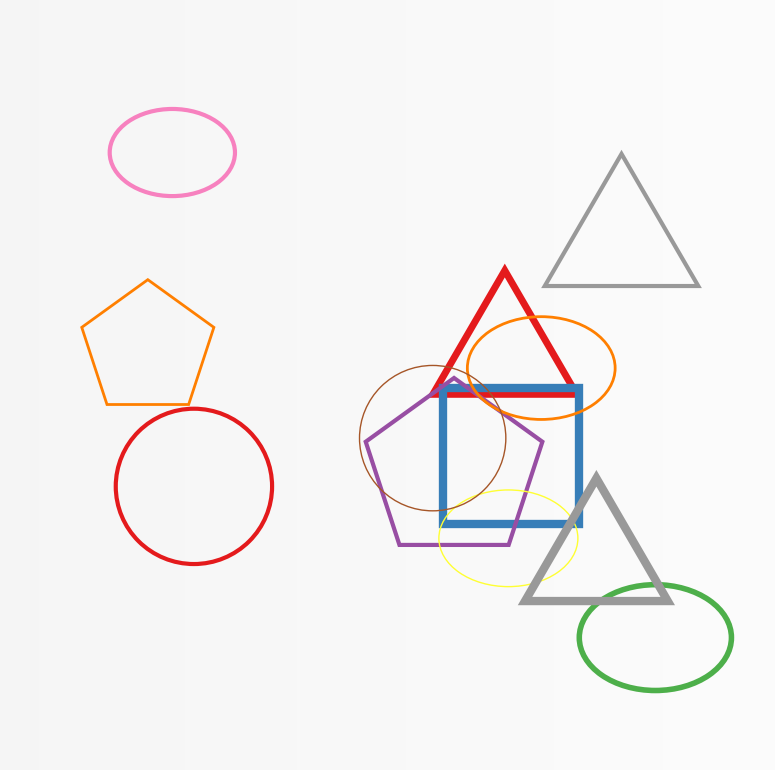[{"shape": "circle", "thickness": 1.5, "radius": 0.5, "center": [0.25, 0.368]}, {"shape": "triangle", "thickness": 2.5, "radius": 0.54, "center": [0.651, 0.541]}, {"shape": "square", "thickness": 3, "radius": 0.44, "center": [0.66, 0.408]}, {"shape": "oval", "thickness": 2, "radius": 0.49, "center": [0.846, 0.172]}, {"shape": "pentagon", "thickness": 1.5, "radius": 0.6, "center": [0.586, 0.389]}, {"shape": "oval", "thickness": 1, "radius": 0.48, "center": [0.698, 0.522]}, {"shape": "pentagon", "thickness": 1, "radius": 0.45, "center": [0.191, 0.547]}, {"shape": "oval", "thickness": 0.5, "radius": 0.45, "center": [0.656, 0.301]}, {"shape": "circle", "thickness": 0.5, "radius": 0.47, "center": [0.558, 0.431]}, {"shape": "oval", "thickness": 1.5, "radius": 0.4, "center": [0.222, 0.802]}, {"shape": "triangle", "thickness": 3, "radius": 0.53, "center": [0.77, 0.273]}, {"shape": "triangle", "thickness": 1.5, "radius": 0.57, "center": [0.802, 0.686]}]